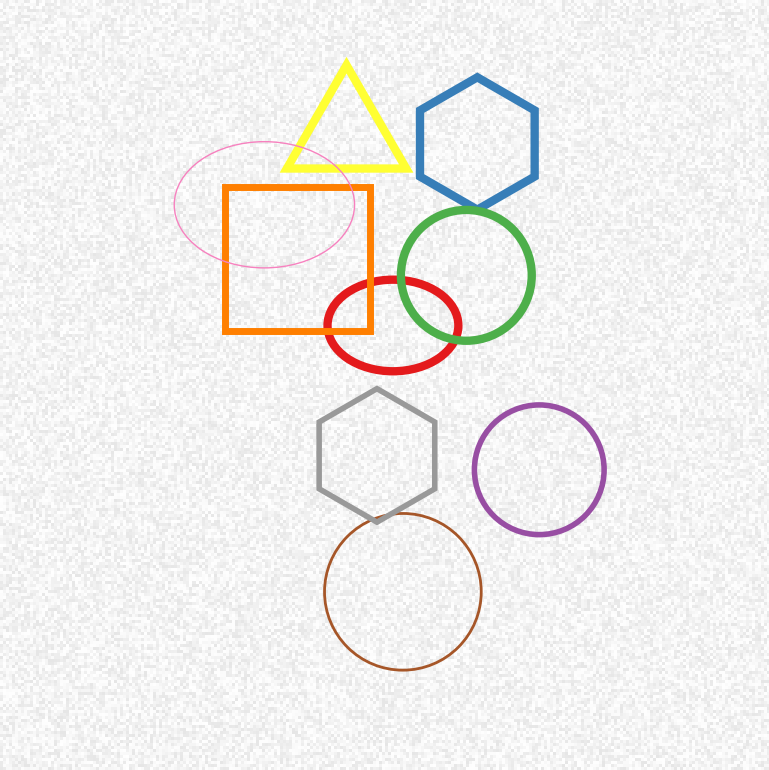[{"shape": "oval", "thickness": 3, "radius": 0.42, "center": [0.51, 0.577]}, {"shape": "hexagon", "thickness": 3, "radius": 0.43, "center": [0.62, 0.814]}, {"shape": "circle", "thickness": 3, "radius": 0.42, "center": [0.606, 0.642]}, {"shape": "circle", "thickness": 2, "radius": 0.42, "center": [0.7, 0.39]}, {"shape": "square", "thickness": 2.5, "radius": 0.47, "center": [0.387, 0.664]}, {"shape": "triangle", "thickness": 3, "radius": 0.45, "center": [0.45, 0.826]}, {"shape": "circle", "thickness": 1, "radius": 0.51, "center": [0.523, 0.231]}, {"shape": "oval", "thickness": 0.5, "radius": 0.59, "center": [0.343, 0.734]}, {"shape": "hexagon", "thickness": 2, "radius": 0.43, "center": [0.49, 0.409]}]